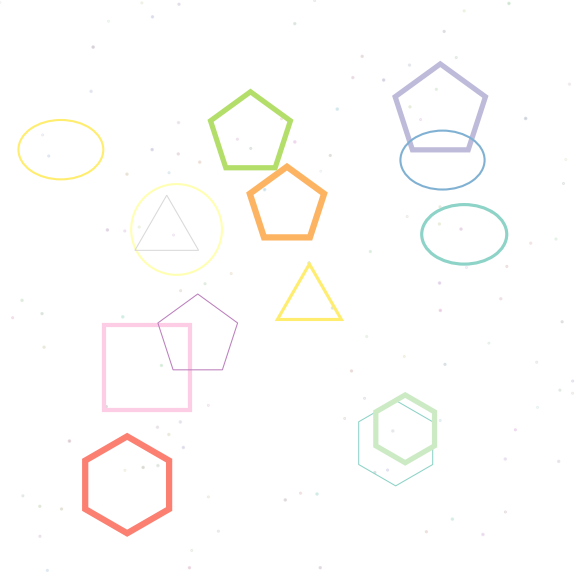[{"shape": "hexagon", "thickness": 0.5, "radius": 0.37, "center": [0.685, 0.232]}, {"shape": "oval", "thickness": 1.5, "radius": 0.37, "center": [0.804, 0.593]}, {"shape": "circle", "thickness": 1, "radius": 0.39, "center": [0.306, 0.602]}, {"shape": "pentagon", "thickness": 2.5, "radius": 0.41, "center": [0.762, 0.806]}, {"shape": "hexagon", "thickness": 3, "radius": 0.42, "center": [0.22, 0.16]}, {"shape": "oval", "thickness": 1, "radius": 0.36, "center": [0.766, 0.722]}, {"shape": "pentagon", "thickness": 3, "radius": 0.34, "center": [0.497, 0.643]}, {"shape": "pentagon", "thickness": 2.5, "radius": 0.36, "center": [0.434, 0.767]}, {"shape": "square", "thickness": 2, "radius": 0.37, "center": [0.254, 0.363]}, {"shape": "triangle", "thickness": 0.5, "radius": 0.32, "center": [0.289, 0.597]}, {"shape": "pentagon", "thickness": 0.5, "radius": 0.36, "center": [0.342, 0.417]}, {"shape": "hexagon", "thickness": 2.5, "radius": 0.29, "center": [0.702, 0.257]}, {"shape": "triangle", "thickness": 1.5, "radius": 0.32, "center": [0.536, 0.478]}, {"shape": "oval", "thickness": 1, "radius": 0.37, "center": [0.105, 0.74]}]